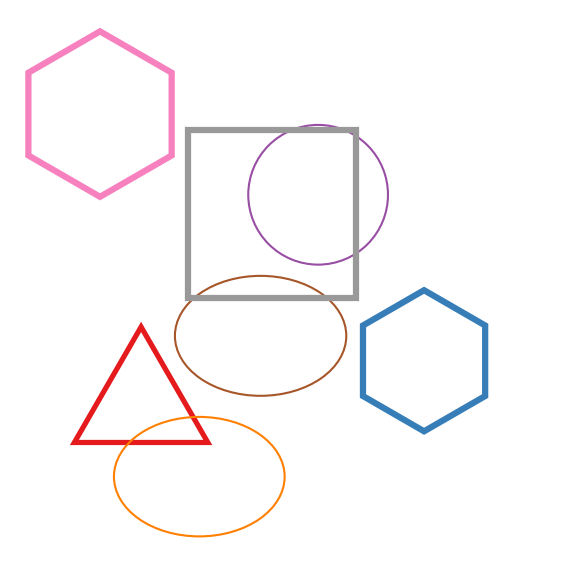[{"shape": "triangle", "thickness": 2.5, "radius": 0.67, "center": [0.244, 0.3]}, {"shape": "hexagon", "thickness": 3, "radius": 0.61, "center": [0.734, 0.374]}, {"shape": "circle", "thickness": 1, "radius": 0.6, "center": [0.551, 0.662]}, {"shape": "oval", "thickness": 1, "radius": 0.74, "center": [0.345, 0.174]}, {"shape": "oval", "thickness": 1, "radius": 0.74, "center": [0.451, 0.418]}, {"shape": "hexagon", "thickness": 3, "radius": 0.72, "center": [0.173, 0.802]}, {"shape": "square", "thickness": 3, "radius": 0.73, "center": [0.471, 0.629]}]